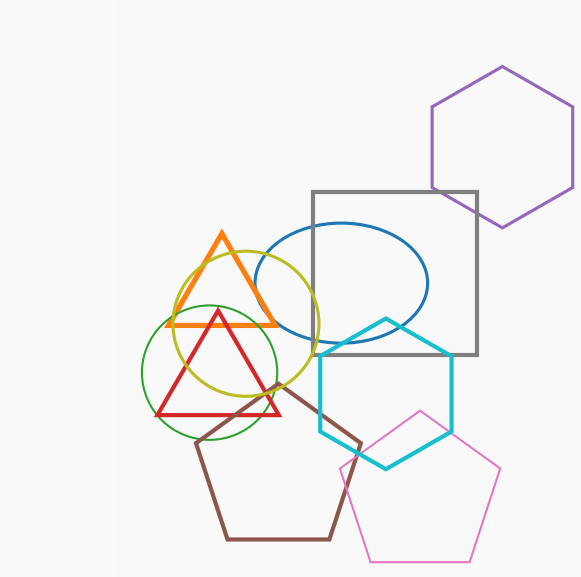[{"shape": "oval", "thickness": 1.5, "radius": 0.74, "center": [0.587, 0.509]}, {"shape": "triangle", "thickness": 2.5, "radius": 0.53, "center": [0.382, 0.489]}, {"shape": "circle", "thickness": 1, "radius": 0.58, "center": [0.361, 0.354]}, {"shape": "triangle", "thickness": 2, "radius": 0.6, "center": [0.375, 0.341]}, {"shape": "hexagon", "thickness": 1.5, "radius": 0.7, "center": [0.864, 0.744]}, {"shape": "pentagon", "thickness": 2, "radius": 0.75, "center": [0.479, 0.186]}, {"shape": "pentagon", "thickness": 1, "radius": 0.73, "center": [0.723, 0.143]}, {"shape": "square", "thickness": 2, "radius": 0.7, "center": [0.679, 0.526]}, {"shape": "circle", "thickness": 1.5, "radius": 0.63, "center": [0.423, 0.439]}, {"shape": "hexagon", "thickness": 2, "radius": 0.65, "center": [0.664, 0.317]}]